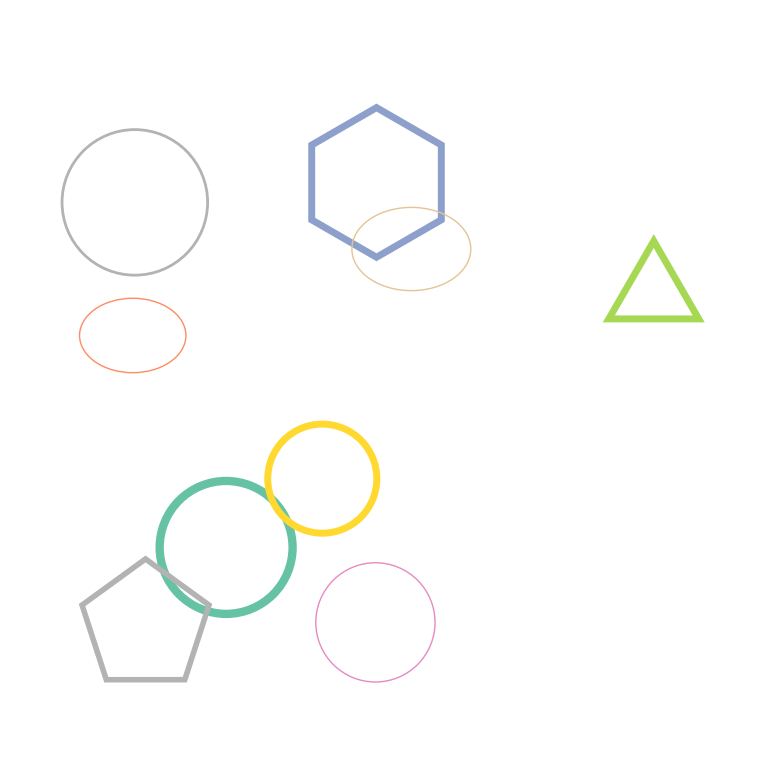[{"shape": "circle", "thickness": 3, "radius": 0.43, "center": [0.294, 0.289]}, {"shape": "oval", "thickness": 0.5, "radius": 0.35, "center": [0.172, 0.564]}, {"shape": "hexagon", "thickness": 2.5, "radius": 0.49, "center": [0.489, 0.763]}, {"shape": "circle", "thickness": 0.5, "radius": 0.39, "center": [0.488, 0.192]}, {"shape": "triangle", "thickness": 2.5, "radius": 0.34, "center": [0.849, 0.62]}, {"shape": "circle", "thickness": 2.5, "radius": 0.35, "center": [0.419, 0.378]}, {"shape": "oval", "thickness": 0.5, "radius": 0.39, "center": [0.534, 0.677]}, {"shape": "circle", "thickness": 1, "radius": 0.47, "center": [0.175, 0.737]}, {"shape": "pentagon", "thickness": 2, "radius": 0.43, "center": [0.189, 0.187]}]